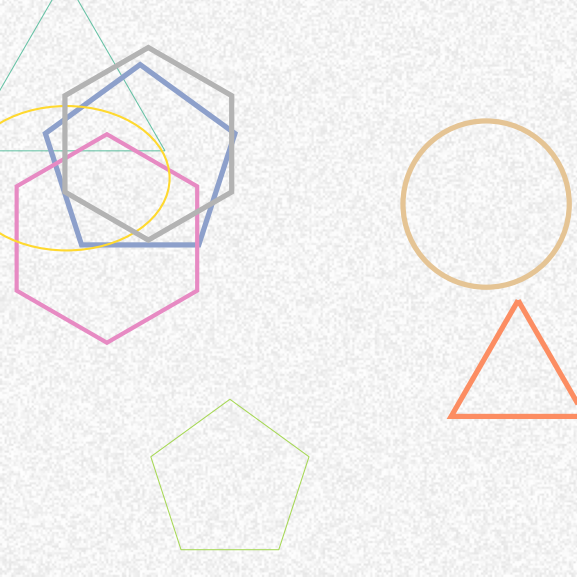[{"shape": "triangle", "thickness": 0.5, "radius": 1.0, "center": [0.112, 0.838]}, {"shape": "triangle", "thickness": 2.5, "radius": 0.67, "center": [0.897, 0.345]}, {"shape": "pentagon", "thickness": 2.5, "radius": 0.86, "center": [0.243, 0.715]}, {"shape": "hexagon", "thickness": 2, "radius": 0.9, "center": [0.185, 0.586]}, {"shape": "pentagon", "thickness": 0.5, "radius": 0.72, "center": [0.398, 0.164]}, {"shape": "oval", "thickness": 1, "radius": 0.89, "center": [0.115, 0.69]}, {"shape": "circle", "thickness": 2.5, "radius": 0.72, "center": [0.842, 0.646]}, {"shape": "hexagon", "thickness": 2.5, "radius": 0.83, "center": [0.257, 0.75]}]